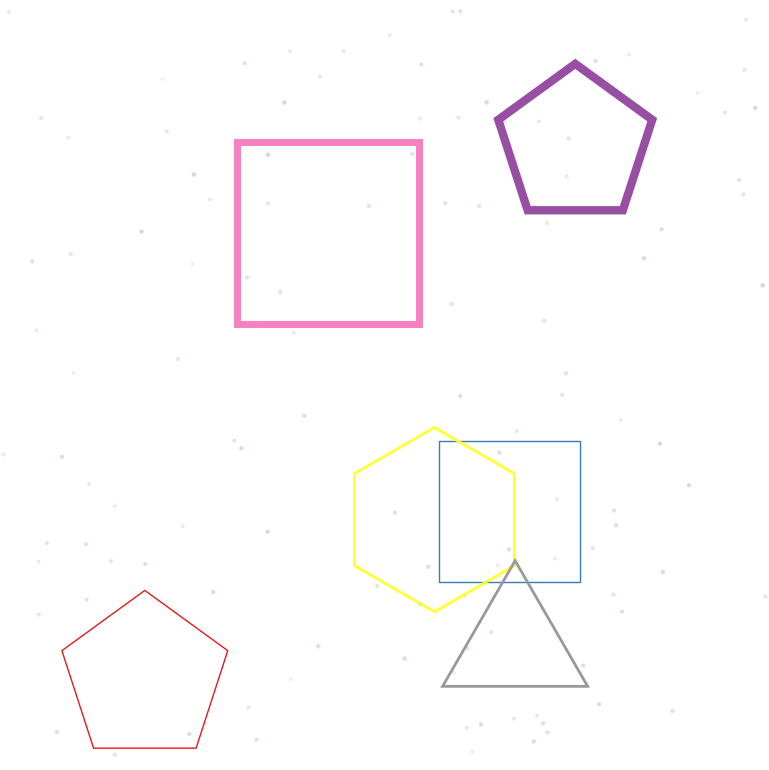[{"shape": "pentagon", "thickness": 0.5, "radius": 0.57, "center": [0.188, 0.12]}, {"shape": "square", "thickness": 0.5, "radius": 0.46, "center": [0.662, 0.336]}, {"shape": "pentagon", "thickness": 3, "radius": 0.53, "center": [0.747, 0.812]}, {"shape": "hexagon", "thickness": 1, "radius": 0.6, "center": [0.564, 0.325]}, {"shape": "square", "thickness": 2.5, "radius": 0.59, "center": [0.426, 0.697]}, {"shape": "triangle", "thickness": 1, "radius": 0.54, "center": [0.669, 0.163]}]